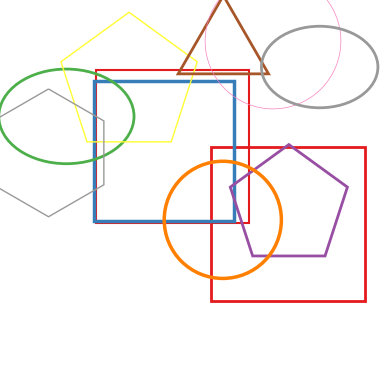[{"shape": "square", "thickness": 2, "radius": 1.0, "center": [0.749, 0.418]}, {"shape": "square", "thickness": 1.5, "radius": 0.99, "center": [0.447, 0.619]}, {"shape": "square", "thickness": 2.5, "radius": 0.91, "center": [0.427, 0.608]}, {"shape": "oval", "thickness": 2, "radius": 0.88, "center": [0.173, 0.698]}, {"shape": "pentagon", "thickness": 2, "radius": 0.8, "center": [0.75, 0.465]}, {"shape": "circle", "thickness": 2.5, "radius": 0.76, "center": [0.579, 0.429]}, {"shape": "pentagon", "thickness": 1, "radius": 0.93, "center": [0.335, 0.782]}, {"shape": "triangle", "thickness": 2, "radius": 0.68, "center": [0.58, 0.876]}, {"shape": "circle", "thickness": 0.5, "radius": 0.88, "center": [0.709, 0.894]}, {"shape": "hexagon", "thickness": 1, "radius": 0.83, "center": [0.126, 0.603]}, {"shape": "oval", "thickness": 2, "radius": 0.76, "center": [0.83, 0.826]}]